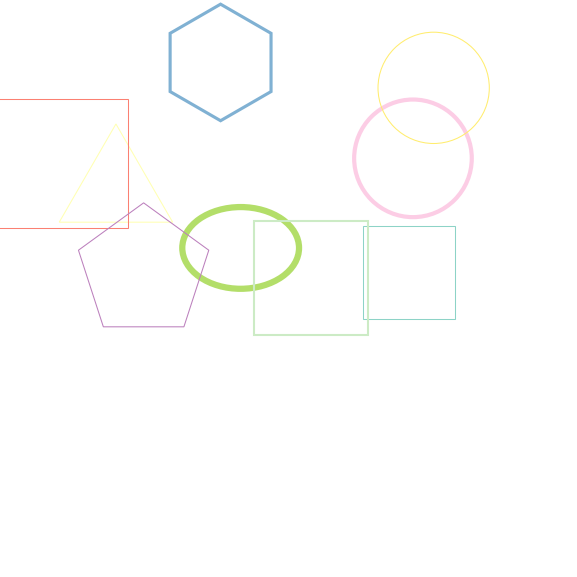[{"shape": "square", "thickness": 0.5, "radius": 0.4, "center": [0.708, 0.527]}, {"shape": "triangle", "thickness": 0.5, "radius": 0.57, "center": [0.201, 0.671]}, {"shape": "square", "thickness": 0.5, "radius": 0.56, "center": [0.11, 0.716]}, {"shape": "hexagon", "thickness": 1.5, "radius": 0.5, "center": [0.382, 0.891]}, {"shape": "oval", "thickness": 3, "radius": 0.51, "center": [0.417, 0.57]}, {"shape": "circle", "thickness": 2, "radius": 0.51, "center": [0.715, 0.725]}, {"shape": "pentagon", "thickness": 0.5, "radius": 0.59, "center": [0.249, 0.529]}, {"shape": "square", "thickness": 1, "radius": 0.5, "center": [0.538, 0.517]}, {"shape": "circle", "thickness": 0.5, "radius": 0.48, "center": [0.751, 0.847]}]